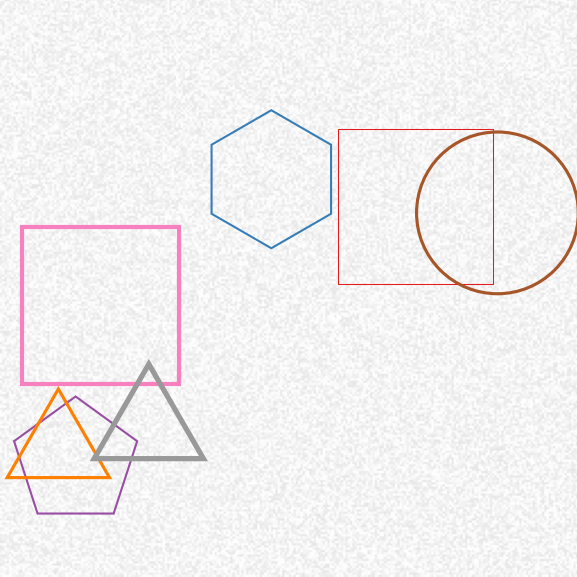[{"shape": "square", "thickness": 0.5, "radius": 0.67, "center": [0.719, 0.641]}, {"shape": "hexagon", "thickness": 1, "radius": 0.6, "center": [0.47, 0.689]}, {"shape": "pentagon", "thickness": 1, "radius": 0.56, "center": [0.131, 0.201]}, {"shape": "triangle", "thickness": 1.5, "radius": 0.51, "center": [0.101, 0.223]}, {"shape": "circle", "thickness": 1.5, "radius": 0.7, "center": [0.861, 0.631]}, {"shape": "square", "thickness": 2, "radius": 0.68, "center": [0.175, 0.47]}, {"shape": "triangle", "thickness": 2.5, "radius": 0.55, "center": [0.258, 0.26]}]